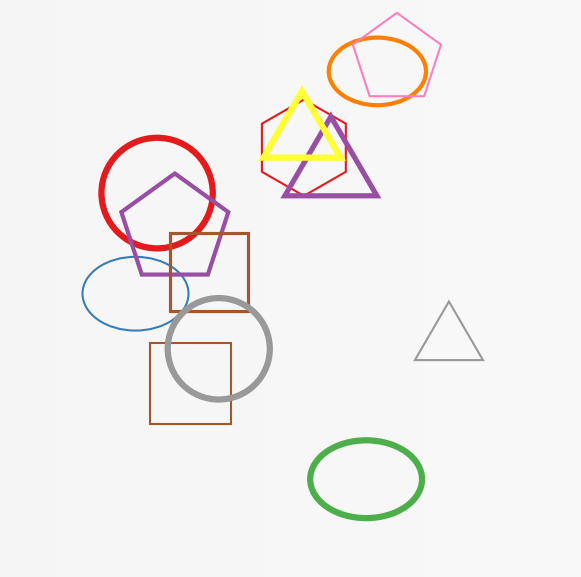[{"shape": "hexagon", "thickness": 1, "radius": 0.42, "center": [0.523, 0.743]}, {"shape": "circle", "thickness": 3, "radius": 0.48, "center": [0.27, 0.665]}, {"shape": "oval", "thickness": 1, "radius": 0.46, "center": [0.233, 0.491]}, {"shape": "oval", "thickness": 3, "radius": 0.48, "center": [0.63, 0.169]}, {"shape": "pentagon", "thickness": 2, "radius": 0.48, "center": [0.301, 0.602]}, {"shape": "triangle", "thickness": 2.5, "radius": 0.46, "center": [0.569, 0.706]}, {"shape": "oval", "thickness": 2, "radius": 0.42, "center": [0.649, 0.876]}, {"shape": "triangle", "thickness": 3, "radius": 0.38, "center": [0.52, 0.764]}, {"shape": "square", "thickness": 1.5, "radius": 0.34, "center": [0.359, 0.528]}, {"shape": "square", "thickness": 1, "radius": 0.35, "center": [0.328, 0.335]}, {"shape": "pentagon", "thickness": 1, "radius": 0.4, "center": [0.683, 0.897]}, {"shape": "circle", "thickness": 3, "radius": 0.44, "center": [0.376, 0.395]}, {"shape": "triangle", "thickness": 1, "radius": 0.34, "center": [0.772, 0.409]}]